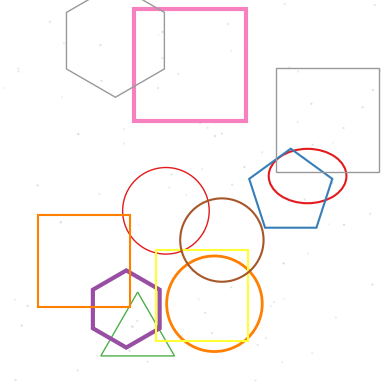[{"shape": "oval", "thickness": 1.5, "radius": 0.5, "center": [0.799, 0.543]}, {"shape": "circle", "thickness": 1, "radius": 0.56, "center": [0.431, 0.452]}, {"shape": "pentagon", "thickness": 1.5, "radius": 0.57, "center": [0.755, 0.5]}, {"shape": "triangle", "thickness": 1, "radius": 0.55, "center": [0.358, 0.131]}, {"shape": "hexagon", "thickness": 3, "radius": 0.5, "center": [0.328, 0.197]}, {"shape": "square", "thickness": 1.5, "radius": 0.6, "center": [0.218, 0.322]}, {"shape": "circle", "thickness": 2, "radius": 0.62, "center": [0.557, 0.211]}, {"shape": "square", "thickness": 1.5, "radius": 0.59, "center": [0.524, 0.233]}, {"shape": "circle", "thickness": 1.5, "radius": 0.54, "center": [0.576, 0.376]}, {"shape": "square", "thickness": 3, "radius": 0.73, "center": [0.493, 0.831]}, {"shape": "square", "thickness": 1, "radius": 0.67, "center": [0.85, 0.688]}, {"shape": "hexagon", "thickness": 1, "radius": 0.73, "center": [0.3, 0.894]}]